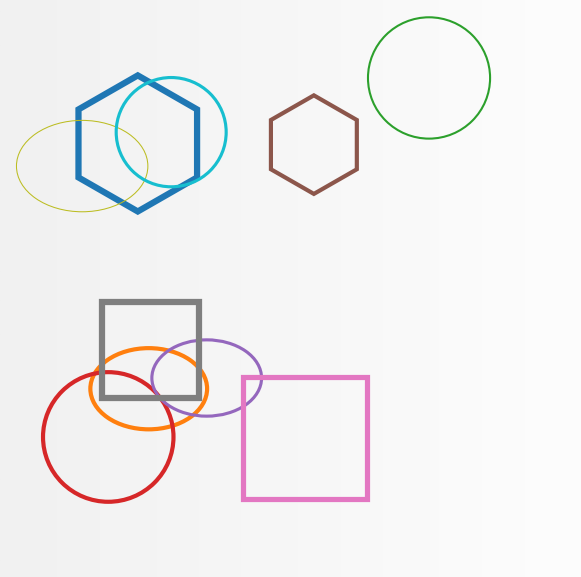[{"shape": "hexagon", "thickness": 3, "radius": 0.59, "center": [0.237, 0.751]}, {"shape": "oval", "thickness": 2, "radius": 0.5, "center": [0.256, 0.326]}, {"shape": "circle", "thickness": 1, "radius": 0.53, "center": [0.738, 0.864]}, {"shape": "circle", "thickness": 2, "radius": 0.56, "center": [0.186, 0.242]}, {"shape": "oval", "thickness": 1.5, "radius": 0.47, "center": [0.356, 0.345]}, {"shape": "hexagon", "thickness": 2, "radius": 0.43, "center": [0.54, 0.749]}, {"shape": "square", "thickness": 2.5, "radius": 0.53, "center": [0.524, 0.241]}, {"shape": "square", "thickness": 3, "radius": 0.42, "center": [0.259, 0.393]}, {"shape": "oval", "thickness": 0.5, "radius": 0.57, "center": [0.141, 0.712]}, {"shape": "circle", "thickness": 1.5, "radius": 0.47, "center": [0.295, 0.77]}]